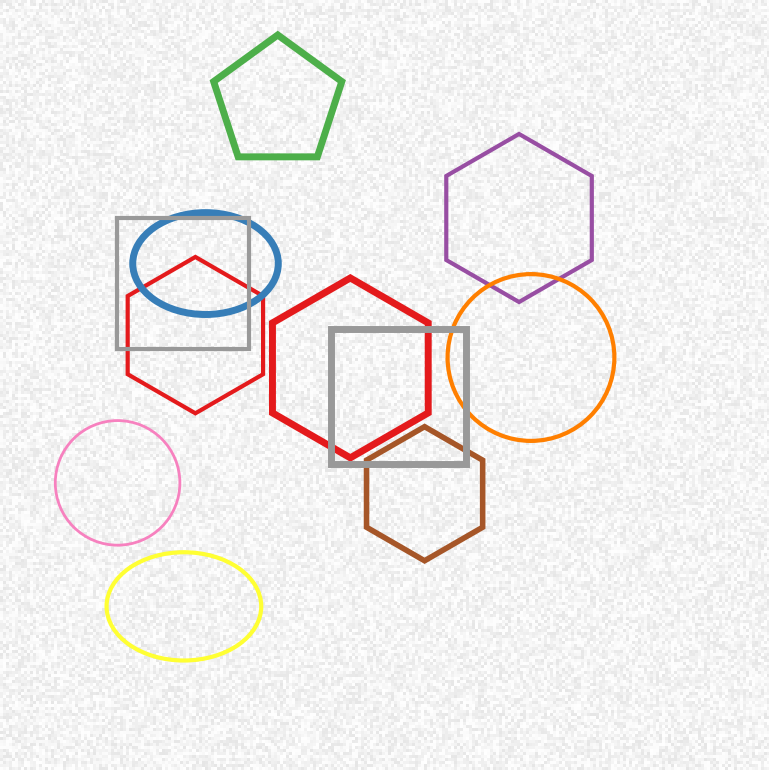[{"shape": "hexagon", "thickness": 2.5, "radius": 0.58, "center": [0.455, 0.522]}, {"shape": "hexagon", "thickness": 1.5, "radius": 0.51, "center": [0.254, 0.565]}, {"shape": "oval", "thickness": 2.5, "radius": 0.47, "center": [0.267, 0.658]}, {"shape": "pentagon", "thickness": 2.5, "radius": 0.44, "center": [0.361, 0.867]}, {"shape": "hexagon", "thickness": 1.5, "radius": 0.55, "center": [0.674, 0.717]}, {"shape": "circle", "thickness": 1.5, "radius": 0.54, "center": [0.69, 0.536]}, {"shape": "oval", "thickness": 1.5, "radius": 0.5, "center": [0.239, 0.212]}, {"shape": "hexagon", "thickness": 2, "radius": 0.44, "center": [0.551, 0.359]}, {"shape": "circle", "thickness": 1, "radius": 0.4, "center": [0.153, 0.373]}, {"shape": "square", "thickness": 1.5, "radius": 0.43, "center": [0.238, 0.632]}, {"shape": "square", "thickness": 2.5, "radius": 0.44, "center": [0.518, 0.485]}]